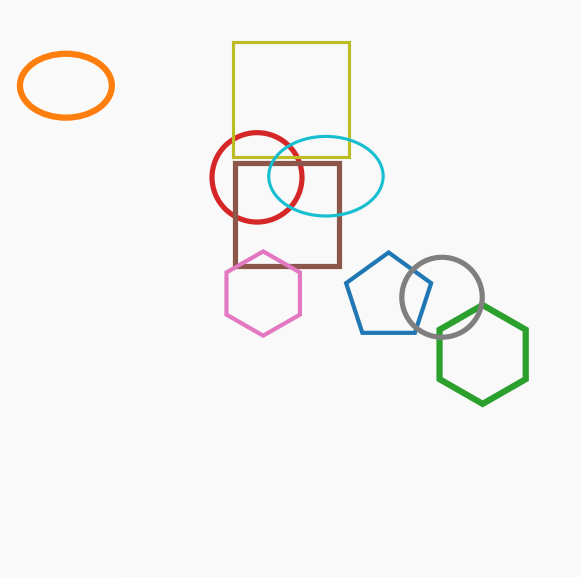[{"shape": "pentagon", "thickness": 2, "radius": 0.38, "center": [0.669, 0.485]}, {"shape": "oval", "thickness": 3, "radius": 0.4, "center": [0.113, 0.851]}, {"shape": "hexagon", "thickness": 3, "radius": 0.43, "center": [0.83, 0.385]}, {"shape": "circle", "thickness": 2.5, "radius": 0.39, "center": [0.442, 0.692]}, {"shape": "square", "thickness": 2.5, "radius": 0.45, "center": [0.494, 0.627]}, {"shape": "hexagon", "thickness": 2, "radius": 0.36, "center": [0.453, 0.491]}, {"shape": "circle", "thickness": 2.5, "radius": 0.35, "center": [0.76, 0.484]}, {"shape": "square", "thickness": 1.5, "radius": 0.5, "center": [0.5, 0.826]}, {"shape": "oval", "thickness": 1.5, "radius": 0.49, "center": [0.561, 0.694]}]